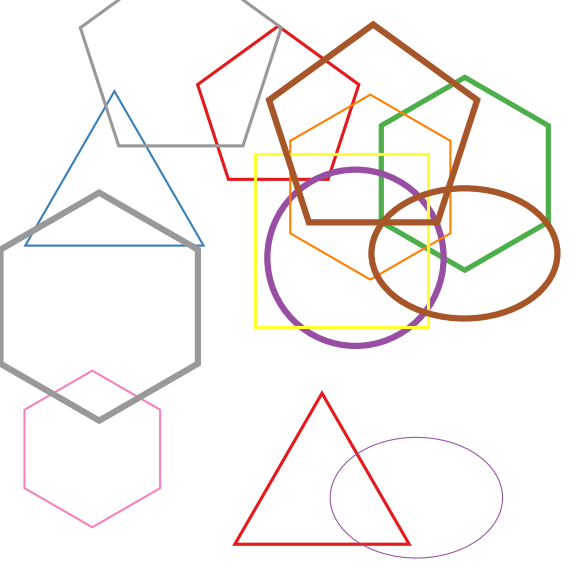[{"shape": "triangle", "thickness": 1.5, "radius": 0.87, "center": [0.558, 0.144]}, {"shape": "pentagon", "thickness": 1.5, "radius": 0.73, "center": [0.482, 0.807]}, {"shape": "triangle", "thickness": 1, "radius": 0.89, "center": [0.198, 0.663]}, {"shape": "hexagon", "thickness": 2.5, "radius": 0.83, "center": [0.805, 0.698]}, {"shape": "oval", "thickness": 0.5, "radius": 0.75, "center": [0.721, 0.137]}, {"shape": "circle", "thickness": 3, "radius": 0.76, "center": [0.616, 0.553]}, {"shape": "hexagon", "thickness": 1, "radius": 0.8, "center": [0.641, 0.675]}, {"shape": "square", "thickness": 1.5, "radius": 0.75, "center": [0.592, 0.583]}, {"shape": "pentagon", "thickness": 3, "radius": 0.95, "center": [0.646, 0.767]}, {"shape": "oval", "thickness": 3, "radius": 0.81, "center": [0.804, 0.56]}, {"shape": "hexagon", "thickness": 1, "radius": 0.68, "center": [0.16, 0.222]}, {"shape": "pentagon", "thickness": 1.5, "radius": 0.91, "center": [0.313, 0.895]}, {"shape": "hexagon", "thickness": 3, "radius": 0.99, "center": [0.172, 0.468]}]